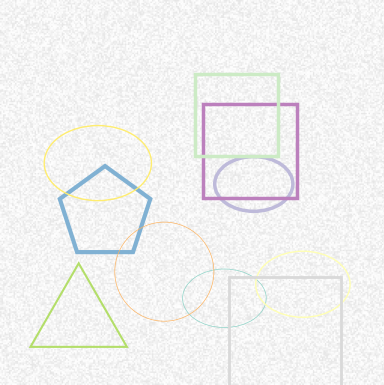[{"shape": "oval", "thickness": 0.5, "radius": 0.54, "center": [0.583, 0.225]}, {"shape": "oval", "thickness": 1, "radius": 0.61, "center": [0.787, 0.262]}, {"shape": "oval", "thickness": 2.5, "radius": 0.51, "center": [0.659, 0.522]}, {"shape": "pentagon", "thickness": 3, "radius": 0.62, "center": [0.273, 0.445]}, {"shape": "circle", "thickness": 0.5, "radius": 0.64, "center": [0.427, 0.294]}, {"shape": "triangle", "thickness": 1.5, "radius": 0.72, "center": [0.204, 0.171]}, {"shape": "square", "thickness": 2, "radius": 0.73, "center": [0.741, 0.135]}, {"shape": "square", "thickness": 2.5, "radius": 0.61, "center": [0.649, 0.608]}, {"shape": "square", "thickness": 2.5, "radius": 0.54, "center": [0.615, 0.701]}, {"shape": "oval", "thickness": 1, "radius": 0.7, "center": [0.254, 0.576]}]